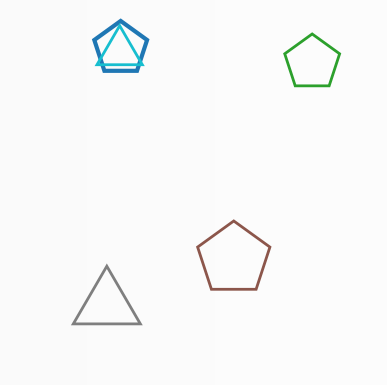[{"shape": "pentagon", "thickness": 3, "radius": 0.36, "center": [0.311, 0.874]}, {"shape": "pentagon", "thickness": 2, "radius": 0.37, "center": [0.806, 0.837]}, {"shape": "pentagon", "thickness": 2, "radius": 0.49, "center": [0.603, 0.328]}, {"shape": "triangle", "thickness": 2, "radius": 0.5, "center": [0.276, 0.209]}, {"shape": "triangle", "thickness": 2, "radius": 0.34, "center": [0.309, 0.866]}]